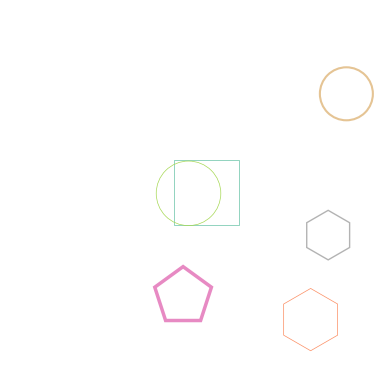[{"shape": "square", "thickness": 0.5, "radius": 0.42, "center": [0.537, 0.5]}, {"shape": "hexagon", "thickness": 0.5, "radius": 0.4, "center": [0.807, 0.17]}, {"shape": "pentagon", "thickness": 2.5, "radius": 0.39, "center": [0.476, 0.23]}, {"shape": "circle", "thickness": 0.5, "radius": 0.42, "center": [0.49, 0.498]}, {"shape": "circle", "thickness": 1.5, "radius": 0.34, "center": [0.9, 0.756]}, {"shape": "hexagon", "thickness": 1, "radius": 0.32, "center": [0.852, 0.389]}]